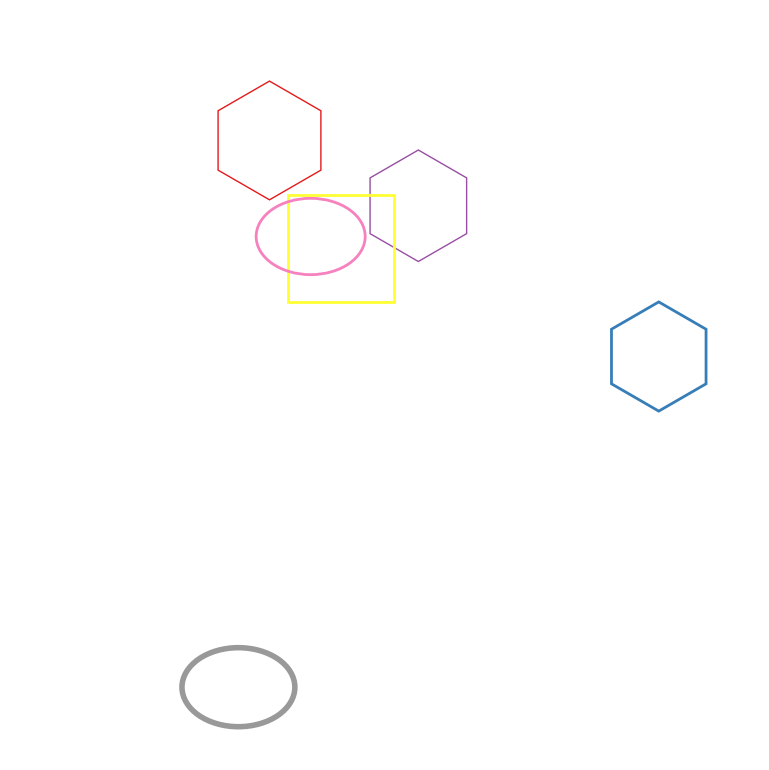[{"shape": "hexagon", "thickness": 0.5, "radius": 0.39, "center": [0.35, 0.818]}, {"shape": "hexagon", "thickness": 1, "radius": 0.35, "center": [0.856, 0.537]}, {"shape": "hexagon", "thickness": 0.5, "radius": 0.36, "center": [0.543, 0.733]}, {"shape": "square", "thickness": 1, "radius": 0.35, "center": [0.443, 0.677]}, {"shape": "oval", "thickness": 1, "radius": 0.35, "center": [0.403, 0.693]}, {"shape": "oval", "thickness": 2, "radius": 0.37, "center": [0.31, 0.108]}]